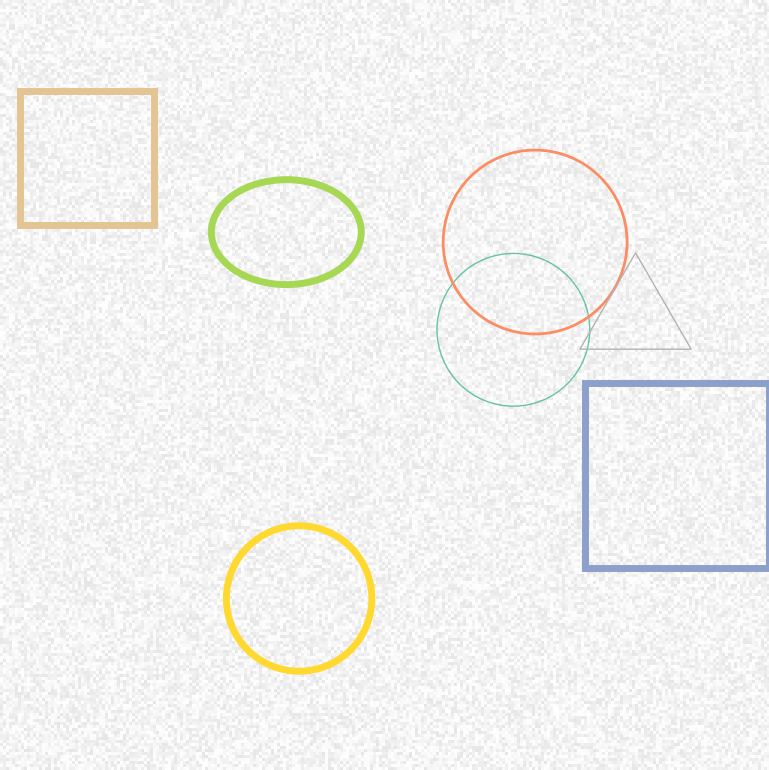[{"shape": "circle", "thickness": 0.5, "radius": 0.5, "center": [0.667, 0.572]}, {"shape": "circle", "thickness": 1, "radius": 0.6, "center": [0.695, 0.686]}, {"shape": "square", "thickness": 2.5, "radius": 0.6, "center": [0.879, 0.383]}, {"shape": "oval", "thickness": 2.5, "radius": 0.49, "center": [0.372, 0.699]}, {"shape": "circle", "thickness": 2.5, "radius": 0.47, "center": [0.388, 0.223]}, {"shape": "square", "thickness": 2.5, "radius": 0.44, "center": [0.113, 0.794]}, {"shape": "triangle", "thickness": 0.5, "radius": 0.42, "center": [0.825, 0.588]}]